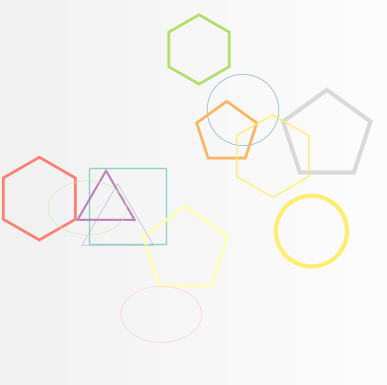[{"shape": "square", "thickness": 1, "radius": 0.5, "center": [0.328, 0.465]}, {"shape": "pentagon", "thickness": 2, "radius": 0.57, "center": [0.478, 0.35]}, {"shape": "triangle", "thickness": 0.5, "radius": 0.54, "center": [0.304, 0.416]}, {"shape": "hexagon", "thickness": 2, "radius": 0.54, "center": [0.102, 0.484]}, {"shape": "circle", "thickness": 0.5, "radius": 0.46, "center": [0.627, 0.714]}, {"shape": "pentagon", "thickness": 2, "radius": 0.41, "center": [0.585, 0.655]}, {"shape": "hexagon", "thickness": 2, "radius": 0.45, "center": [0.514, 0.872]}, {"shape": "oval", "thickness": 0.5, "radius": 0.52, "center": [0.416, 0.184]}, {"shape": "pentagon", "thickness": 3, "radius": 0.59, "center": [0.843, 0.648]}, {"shape": "triangle", "thickness": 1.5, "radius": 0.42, "center": [0.274, 0.471]}, {"shape": "oval", "thickness": 0.5, "radius": 0.5, "center": [0.226, 0.46]}, {"shape": "hexagon", "thickness": 1, "radius": 0.54, "center": [0.704, 0.595]}, {"shape": "circle", "thickness": 3, "radius": 0.46, "center": [0.804, 0.4]}]